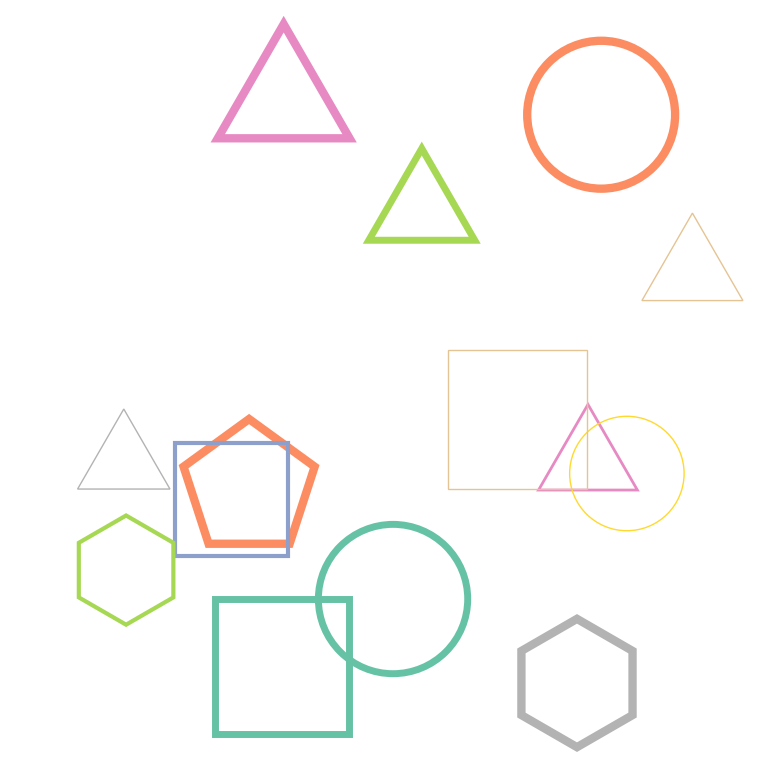[{"shape": "square", "thickness": 2.5, "radius": 0.44, "center": [0.366, 0.135]}, {"shape": "circle", "thickness": 2.5, "radius": 0.48, "center": [0.51, 0.222]}, {"shape": "circle", "thickness": 3, "radius": 0.48, "center": [0.781, 0.851]}, {"shape": "pentagon", "thickness": 3, "radius": 0.45, "center": [0.324, 0.366]}, {"shape": "square", "thickness": 1.5, "radius": 0.37, "center": [0.3, 0.352]}, {"shape": "triangle", "thickness": 1, "radius": 0.37, "center": [0.764, 0.401]}, {"shape": "triangle", "thickness": 3, "radius": 0.49, "center": [0.368, 0.87]}, {"shape": "hexagon", "thickness": 1.5, "radius": 0.35, "center": [0.164, 0.26]}, {"shape": "triangle", "thickness": 2.5, "radius": 0.4, "center": [0.548, 0.728]}, {"shape": "circle", "thickness": 0.5, "radius": 0.37, "center": [0.814, 0.385]}, {"shape": "square", "thickness": 0.5, "radius": 0.45, "center": [0.672, 0.455]}, {"shape": "triangle", "thickness": 0.5, "radius": 0.38, "center": [0.899, 0.648]}, {"shape": "triangle", "thickness": 0.5, "radius": 0.35, "center": [0.161, 0.4]}, {"shape": "hexagon", "thickness": 3, "radius": 0.42, "center": [0.749, 0.113]}]